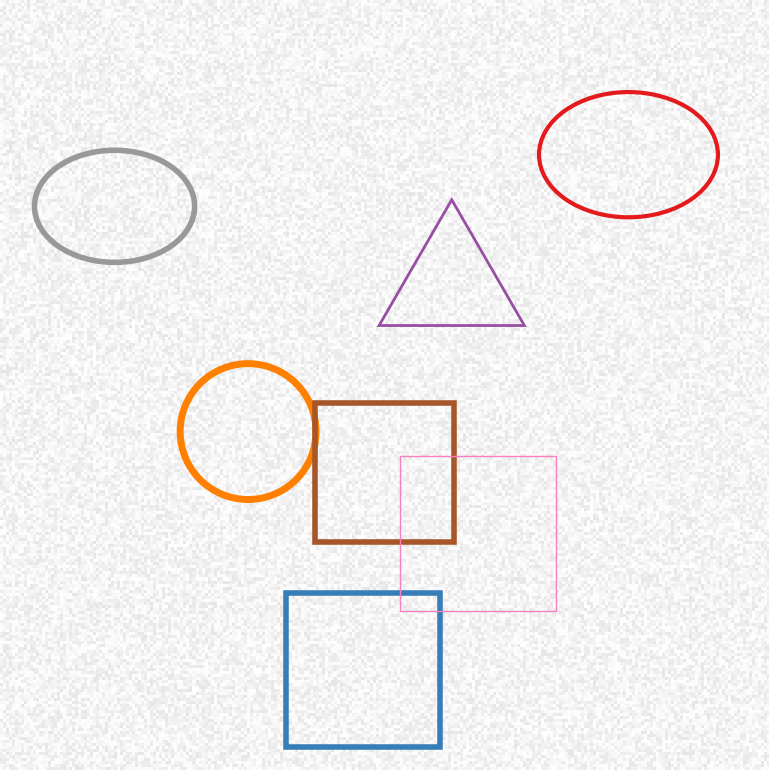[{"shape": "oval", "thickness": 1.5, "radius": 0.58, "center": [0.816, 0.799]}, {"shape": "square", "thickness": 2, "radius": 0.5, "center": [0.471, 0.13]}, {"shape": "triangle", "thickness": 1, "radius": 0.54, "center": [0.587, 0.632]}, {"shape": "circle", "thickness": 2.5, "radius": 0.44, "center": [0.322, 0.44]}, {"shape": "square", "thickness": 2, "radius": 0.45, "center": [0.499, 0.386]}, {"shape": "square", "thickness": 0.5, "radius": 0.51, "center": [0.621, 0.307]}, {"shape": "oval", "thickness": 2, "radius": 0.52, "center": [0.149, 0.732]}]